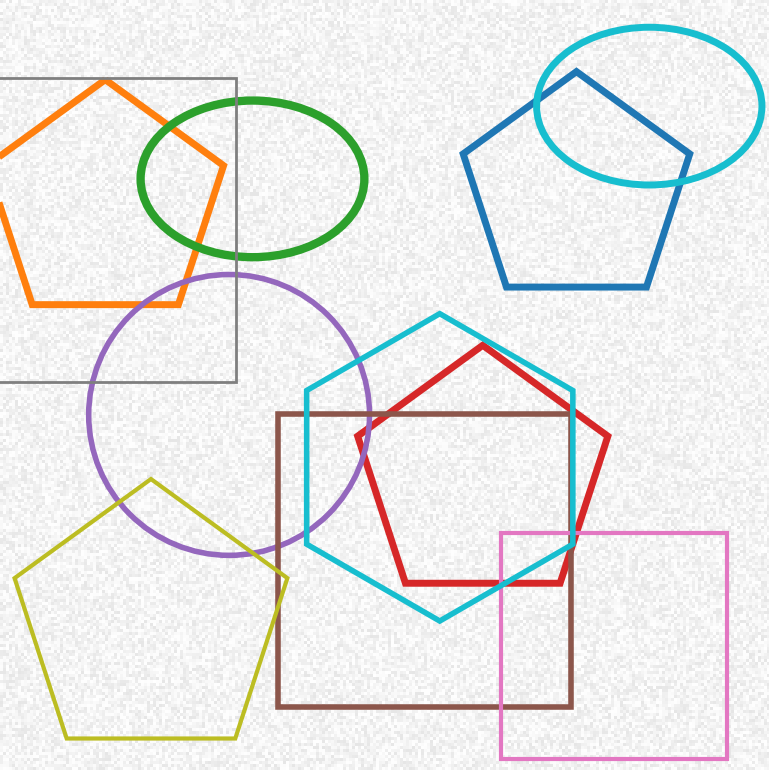[{"shape": "pentagon", "thickness": 2.5, "radius": 0.77, "center": [0.749, 0.752]}, {"shape": "pentagon", "thickness": 2.5, "radius": 0.81, "center": [0.137, 0.735]}, {"shape": "oval", "thickness": 3, "radius": 0.73, "center": [0.328, 0.768]}, {"shape": "pentagon", "thickness": 2.5, "radius": 0.85, "center": [0.627, 0.381]}, {"shape": "circle", "thickness": 2, "radius": 0.91, "center": [0.298, 0.461]}, {"shape": "square", "thickness": 2, "radius": 0.95, "center": [0.551, 0.272]}, {"shape": "square", "thickness": 1.5, "radius": 0.73, "center": [0.797, 0.161]}, {"shape": "square", "thickness": 1, "radius": 0.99, "center": [0.11, 0.702]}, {"shape": "pentagon", "thickness": 1.5, "radius": 0.93, "center": [0.196, 0.192]}, {"shape": "hexagon", "thickness": 2, "radius": 1.0, "center": [0.571, 0.393]}, {"shape": "oval", "thickness": 2.5, "radius": 0.73, "center": [0.843, 0.862]}]